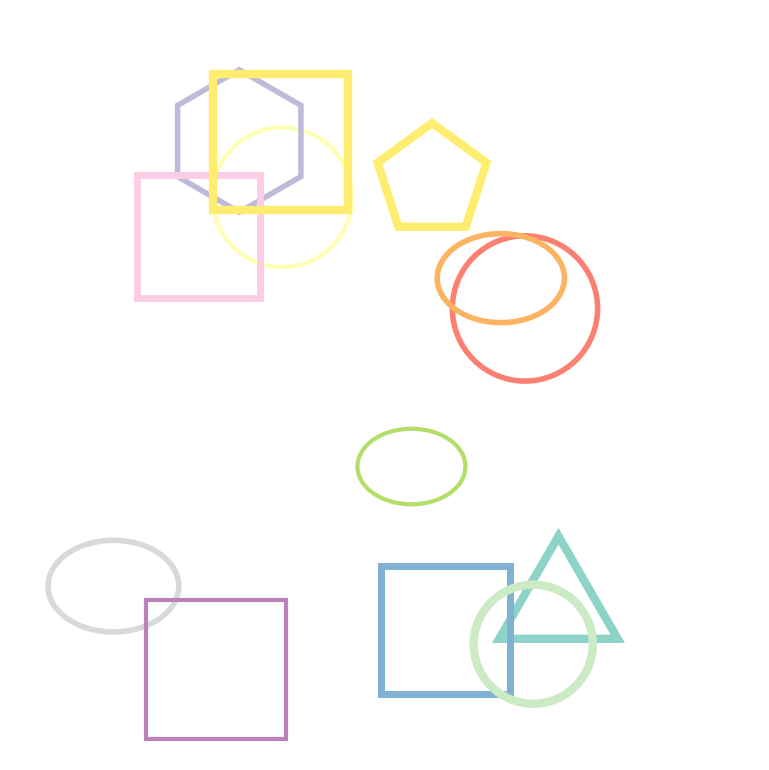[{"shape": "triangle", "thickness": 3, "radius": 0.44, "center": [0.725, 0.215]}, {"shape": "circle", "thickness": 1.5, "radius": 0.45, "center": [0.366, 0.744]}, {"shape": "hexagon", "thickness": 2, "radius": 0.46, "center": [0.311, 0.817]}, {"shape": "circle", "thickness": 2, "radius": 0.47, "center": [0.682, 0.599]}, {"shape": "square", "thickness": 2.5, "radius": 0.42, "center": [0.579, 0.182]}, {"shape": "oval", "thickness": 2, "radius": 0.41, "center": [0.65, 0.639]}, {"shape": "oval", "thickness": 1.5, "radius": 0.35, "center": [0.534, 0.394]}, {"shape": "square", "thickness": 2.5, "radius": 0.4, "center": [0.258, 0.693]}, {"shape": "oval", "thickness": 2, "radius": 0.42, "center": [0.147, 0.239]}, {"shape": "square", "thickness": 1.5, "radius": 0.45, "center": [0.28, 0.131]}, {"shape": "circle", "thickness": 3, "radius": 0.39, "center": [0.693, 0.163]}, {"shape": "square", "thickness": 3, "radius": 0.44, "center": [0.364, 0.816]}, {"shape": "pentagon", "thickness": 3, "radius": 0.37, "center": [0.561, 0.766]}]